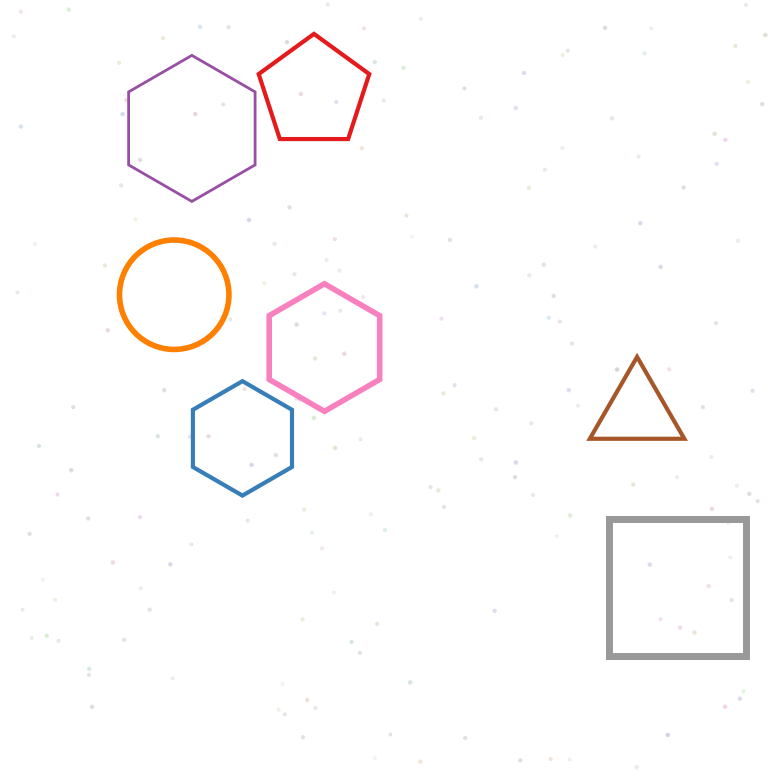[{"shape": "pentagon", "thickness": 1.5, "radius": 0.38, "center": [0.408, 0.88]}, {"shape": "hexagon", "thickness": 1.5, "radius": 0.37, "center": [0.315, 0.431]}, {"shape": "hexagon", "thickness": 1, "radius": 0.47, "center": [0.249, 0.833]}, {"shape": "circle", "thickness": 2, "radius": 0.36, "center": [0.226, 0.617]}, {"shape": "triangle", "thickness": 1.5, "radius": 0.35, "center": [0.827, 0.466]}, {"shape": "hexagon", "thickness": 2, "radius": 0.41, "center": [0.421, 0.549]}, {"shape": "square", "thickness": 2.5, "radius": 0.45, "center": [0.88, 0.237]}]